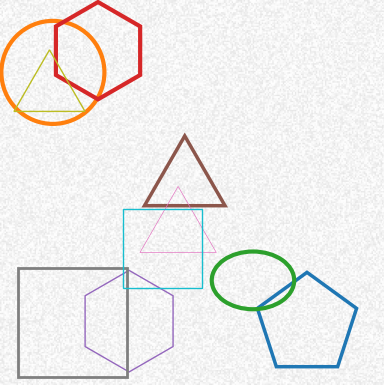[{"shape": "pentagon", "thickness": 2.5, "radius": 0.68, "center": [0.797, 0.157]}, {"shape": "circle", "thickness": 3, "radius": 0.67, "center": [0.137, 0.812]}, {"shape": "oval", "thickness": 3, "radius": 0.54, "center": [0.657, 0.272]}, {"shape": "hexagon", "thickness": 3, "radius": 0.63, "center": [0.255, 0.868]}, {"shape": "hexagon", "thickness": 1, "radius": 0.66, "center": [0.335, 0.166]}, {"shape": "triangle", "thickness": 2.5, "radius": 0.6, "center": [0.48, 0.526]}, {"shape": "triangle", "thickness": 0.5, "radius": 0.57, "center": [0.463, 0.401]}, {"shape": "square", "thickness": 2, "radius": 0.71, "center": [0.188, 0.163]}, {"shape": "triangle", "thickness": 1, "radius": 0.53, "center": [0.129, 0.764]}, {"shape": "square", "thickness": 1, "radius": 0.52, "center": [0.422, 0.355]}]